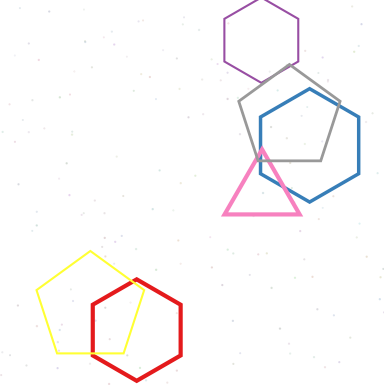[{"shape": "hexagon", "thickness": 3, "radius": 0.66, "center": [0.355, 0.143]}, {"shape": "hexagon", "thickness": 2.5, "radius": 0.74, "center": [0.804, 0.622]}, {"shape": "hexagon", "thickness": 1.5, "radius": 0.55, "center": [0.679, 0.896]}, {"shape": "pentagon", "thickness": 1.5, "radius": 0.74, "center": [0.235, 0.201]}, {"shape": "triangle", "thickness": 3, "radius": 0.56, "center": [0.681, 0.499]}, {"shape": "pentagon", "thickness": 2, "radius": 0.69, "center": [0.752, 0.694]}]